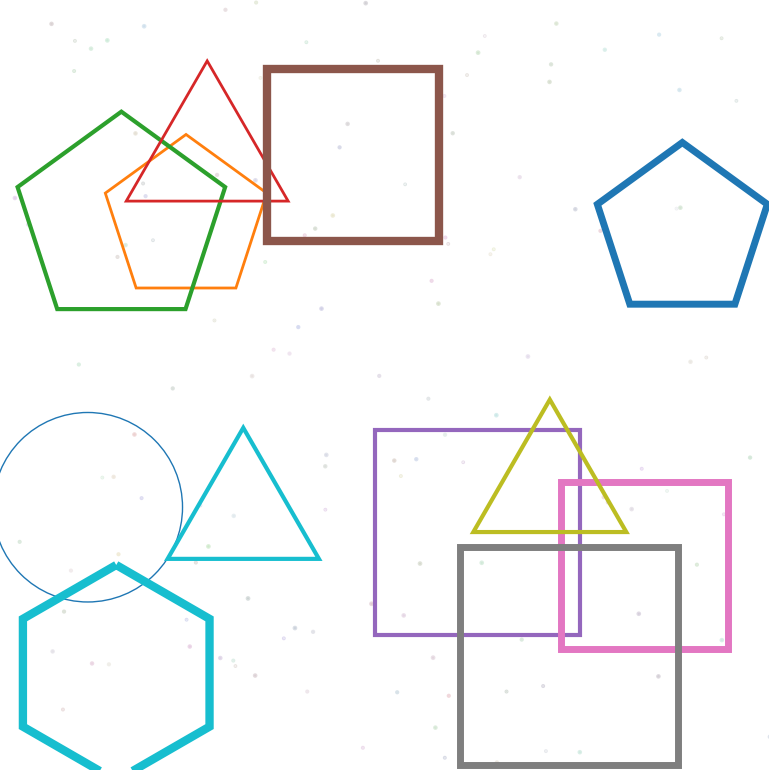[{"shape": "circle", "thickness": 0.5, "radius": 0.62, "center": [0.114, 0.341]}, {"shape": "pentagon", "thickness": 2.5, "radius": 0.58, "center": [0.886, 0.699]}, {"shape": "pentagon", "thickness": 1, "radius": 0.55, "center": [0.242, 0.715]}, {"shape": "pentagon", "thickness": 1.5, "radius": 0.71, "center": [0.158, 0.713]}, {"shape": "triangle", "thickness": 1, "radius": 0.61, "center": [0.269, 0.8]}, {"shape": "square", "thickness": 1.5, "radius": 0.67, "center": [0.62, 0.309]}, {"shape": "square", "thickness": 3, "radius": 0.56, "center": [0.458, 0.799]}, {"shape": "square", "thickness": 2.5, "radius": 0.54, "center": [0.837, 0.266]}, {"shape": "square", "thickness": 2.5, "radius": 0.71, "center": [0.739, 0.148]}, {"shape": "triangle", "thickness": 1.5, "radius": 0.57, "center": [0.714, 0.366]}, {"shape": "triangle", "thickness": 1.5, "radius": 0.57, "center": [0.316, 0.331]}, {"shape": "hexagon", "thickness": 3, "radius": 0.7, "center": [0.151, 0.126]}]